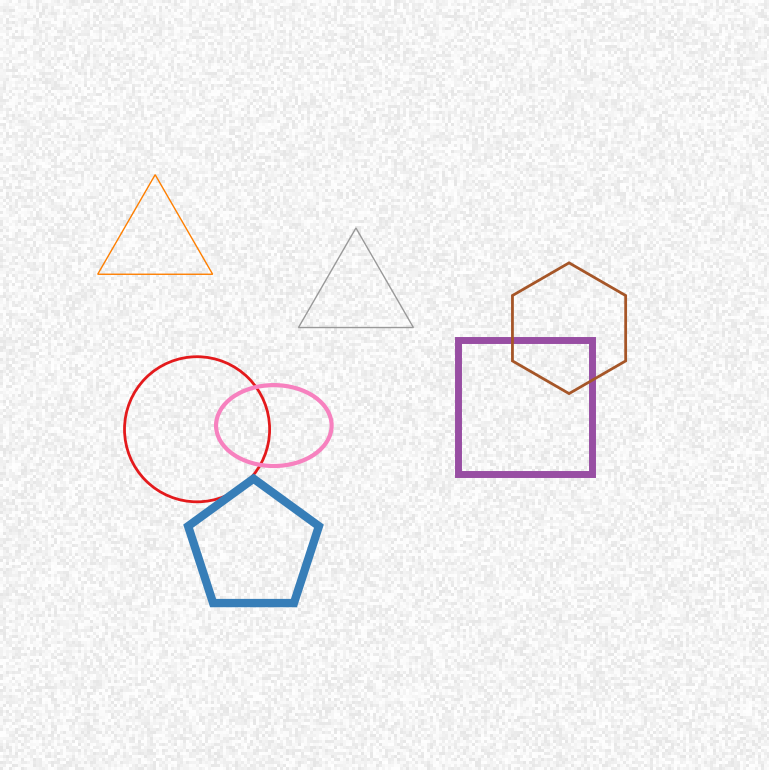[{"shape": "circle", "thickness": 1, "radius": 0.47, "center": [0.256, 0.443]}, {"shape": "pentagon", "thickness": 3, "radius": 0.45, "center": [0.329, 0.289]}, {"shape": "square", "thickness": 2.5, "radius": 0.44, "center": [0.682, 0.472]}, {"shape": "triangle", "thickness": 0.5, "radius": 0.43, "center": [0.202, 0.687]}, {"shape": "hexagon", "thickness": 1, "radius": 0.42, "center": [0.739, 0.574]}, {"shape": "oval", "thickness": 1.5, "radius": 0.38, "center": [0.356, 0.447]}, {"shape": "triangle", "thickness": 0.5, "radius": 0.43, "center": [0.462, 0.618]}]